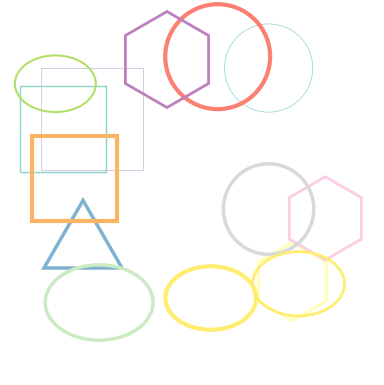[{"shape": "circle", "thickness": 0.5, "radius": 0.57, "center": [0.698, 0.823]}, {"shape": "square", "thickness": 1, "radius": 0.55, "center": [0.164, 0.665]}, {"shape": "hexagon", "thickness": 2, "radius": 0.51, "center": [0.759, 0.269]}, {"shape": "square", "thickness": 0.5, "radius": 0.66, "center": [0.239, 0.691]}, {"shape": "circle", "thickness": 3, "radius": 0.68, "center": [0.565, 0.853]}, {"shape": "triangle", "thickness": 2.5, "radius": 0.59, "center": [0.216, 0.362]}, {"shape": "square", "thickness": 3, "radius": 0.56, "center": [0.193, 0.536]}, {"shape": "oval", "thickness": 1.5, "radius": 0.53, "center": [0.144, 0.782]}, {"shape": "hexagon", "thickness": 2, "radius": 0.54, "center": [0.845, 0.433]}, {"shape": "circle", "thickness": 2.5, "radius": 0.59, "center": [0.698, 0.457]}, {"shape": "hexagon", "thickness": 2, "radius": 0.62, "center": [0.434, 0.845]}, {"shape": "oval", "thickness": 2.5, "radius": 0.7, "center": [0.257, 0.214]}, {"shape": "oval", "thickness": 2, "radius": 0.6, "center": [0.775, 0.263]}, {"shape": "oval", "thickness": 3, "radius": 0.59, "center": [0.547, 0.226]}]